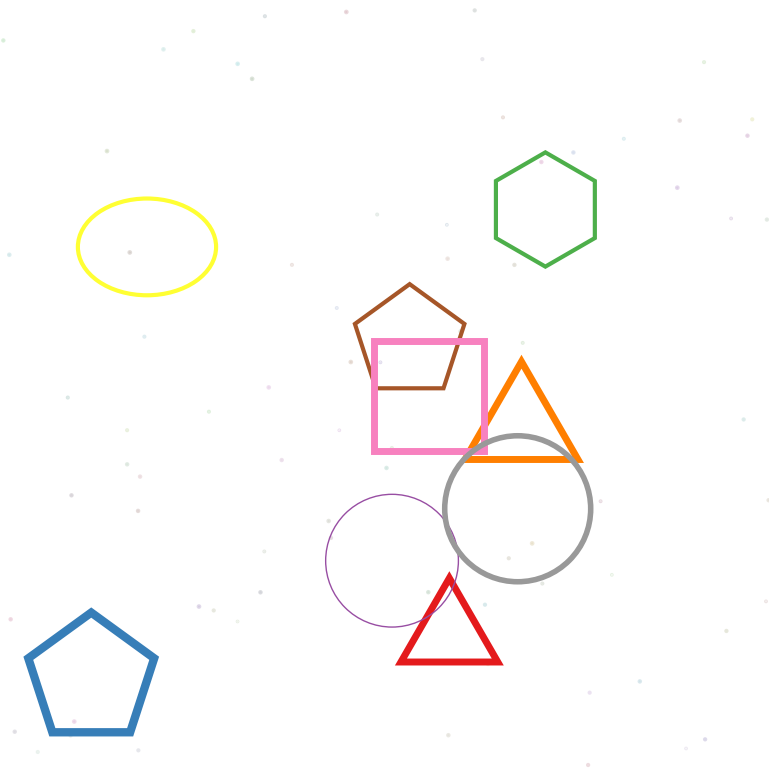[{"shape": "triangle", "thickness": 2.5, "radius": 0.36, "center": [0.584, 0.177]}, {"shape": "pentagon", "thickness": 3, "radius": 0.43, "center": [0.119, 0.119]}, {"shape": "hexagon", "thickness": 1.5, "radius": 0.37, "center": [0.708, 0.728]}, {"shape": "circle", "thickness": 0.5, "radius": 0.43, "center": [0.509, 0.272]}, {"shape": "triangle", "thickness": 2.5, "radius": 0.42, "center": [0.677, 0.446]}, {"shape": "oval", "thickness": 1.5, "radius": 0.45, "center": [0.191, 0.679]}, {"shape": "pentagon", "thickness": 1.5, "radius": 0.37, "center": [0.532, 0.556]}, {"shape": "square", "thickness": 2.5, "radius": 0.36, "center": [0.557, 0.486]}, {"shape": "circle", "thickness": 2, "radius": 0.47, "center": [0.672, 0.339]}]